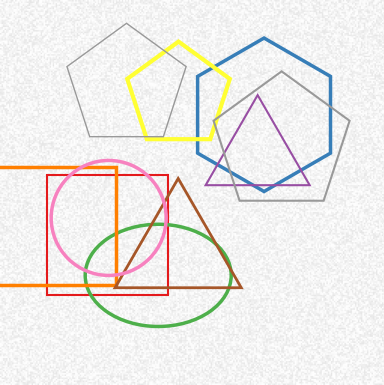[{"shape": "square", "thickness": 1.5, "radius": 0.78, "center": [0.28, 0.39]}, {"shape": "hexagon", "thickness": 2.5, "radius": 1.0, "center": [0.686, 0.702]}, {"shape": "oval", "thickness": 2.5, "radius": 0.95, "center": [0.411, 0.285]}, {"shape": "triangle", "thickness": 1.5, "radius": 0.78, "center": [0.669, 0.597]}, {"shape": "square", "thickness": 2.5, "radius": 0.76, "center": [0.147, 0.413]}, {"shape": "pentagon", "thickness": 3, "radius": 0.7, "center": [0.464, 0.752]}, {"shape": "triangle", "thickness": 2, "radius": 0.95, "center": [0.463, 0.347]}, {"shape": "circle", "thickness": 2.5, "radius": 0.75, "center": [0.282, 0.434]}, {"shape": "pentagon", "thickness": 1.5, "radius": 0.93, "center": [0.731, 0.629]}, {"shape": "pentagon", "thickness": 1, "radius": 0.81, "center": [0.329, 0.777]}]